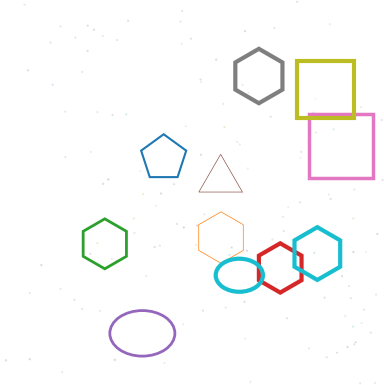[{"shape": "pentagon", "thickness": 1.5, "radius": 0.31, "center": [0.425, 0.59]}, {"shape": "hexagon", "thickness": 0.5, "radius": 0.33, "center": [0.574, 0.383]}, {"shape": "hexagon", "thickness": 2, "radius": 0.32, "center": [0.272, 0.367]}, {"shape": "hexagon", "thickness": 3, "radius": 0.32, "center": [0.728, 0.304]}, {"shape": "oval", "thickness": 2, "radius": 0.42, "center": [0.37, 0.134]}, {"shape": "triangle", "thickness": 0.5, "radius": 0.33, "center": [0.573, 0.534]}, {"shape": "square", "thickness": 2.5, "radius": 0.41, "center": [0.885, 0.621]}, {"shape": "hexagon", "thickness": 3, "radius": 0.35, "center": [0.672, 0.803]}, {"shape": "square", "thickness": 3, "radius": 0.38, "center": [0.845, 0.767]}, {"shape": "oval", "thickness": 3, "radius": 0.31, "center": [0.622, 0.285]}, {"shape": "hexagon", "thickness": 3, "radius": 0.34, "center": [0.824, 0.341]}]